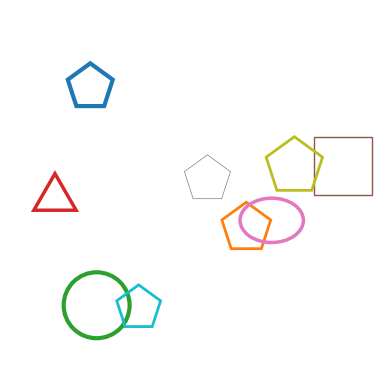[{"shape": "pentagon", "thickness": 3, "radius": 0.31, "center": [0.234, 0.774]}, {"shape": "pentagon", "thickness": 2, "radius": 0.33, "center": [0.64, 0.408]}, {"shape": "circle", "thickness": 3, "radius": 0.43, "center": [0.251, 0.207]}, {"shape": "triangle", "thickness": 2.5, "radius": 0.32, "center": [0.143, 0.486]}, {"shape": "square", "thickness": 1, "radius": 0.38, "center": [0.891, 0.569]}, {"shape": "oval", "thickness": 2.5, "radius": 0.41, "center": [0.706, 0.428]}, {"shape": "pentagon", "thickness": 0.5, "radius": 0.31, "center": [0.539, 0.535]}, {"shape": "pentagon", "thickness": 2, "radius": 0.38, "center": [0.765, 0.568]}, {"shape": "pentagon", "thickness": 2, "radius": 0.3, "center": [0.36, 0.2]}]